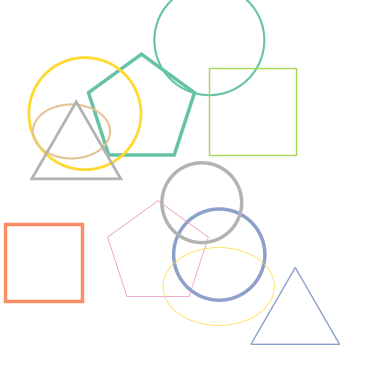[{"shape": "pentagon", "thickness": 2.5, "radius": 0.72, "center": [0.367, 0.715]}, {"shape": "circle", "thickness": 1.5, "radius": 0.71, "center": [0.544, 0.896]}, {"shape": "square", "thickness": 2.5, "radius": 0.5, "center": [0.113, 0.318]}, {"shape": "circle", "thickness": 2.5, "radius": 0.59, "center": [0.569, 0.339]}, {"shape": "triangle", "thickness": 1, "radius": 0.66, "center": [0.767, 0.172]}, {"shape": "pentagon", "thickness": 0.5, "radius": 0.69, "center": [0.41, 0.341]}, {"shape": "square", "thickness": 1, "radius": 0.56, "center": [0.656, 0.71]}, {"shape": "oval", "thickness": 0.5, "radius": 0.72, "center": [0.568, 0.256]}, {"shape": "circle", "thickness": 2, "radius": 0.73, "center": [0.221, 0.705]}, {"shape": "oval", "thickness": 1.5, "radius": 0.5, "center": [0.186, 0.659]}, {"shape": "circle", "thickness": 2.5, "radius": 0.52, "center": [0.524, 0.474]}, {"shape": "triangle", "thickness": 2, "radius": 0.67, "center": [0.198, 0.602]}]